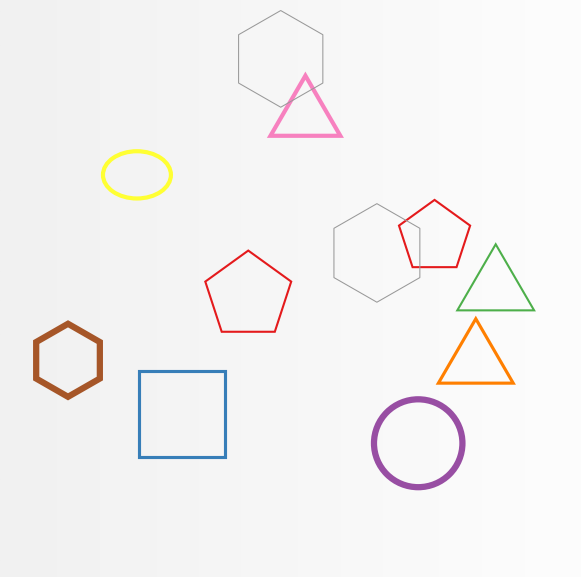[{"shape": "pentagon", "thickness": 1, "radius": 0.32, "center": [0.748, 0.589]}, {"shape": "pentagon", "thickness": 1, "radius": 0.39, "center": [0.427, 0.488]}, {"shape": "square", "thickness": 1.5, "radius": 0.37, "center": [0.313, 0.281]}, {"shape": "triangle", "thickness": 1, "radius": 0.38, "center": [0.853, 0.5]}, {"shape": "circle", "thickness": 3, "radius": 0.38, "center": [0.719, 0.232]}, {"shape": "triangle", "thickness": 1.5, "radius": 0.37, "center": [0.819, 0.373]}, {"shape": "oval", "thickness": 2, "radius": 0.29, "center": [0.236, 0.696]}, {"shape": "hexagon", "thickness": 3, "radius": 0.32, "center": [0.117, 0.375]}, {"shape": "triangle", "thickness": 2, "radius": 0.35, "center": [0.525, 0.799]}, {"shape": "hexagon", "thickness": 0.5, "radius": 0.42, "center": [0.483, 0.897]}, {"shape": "hexagon", "thickness": 0.5, "radius": 0.43, "center": [0.648, 0.561]}]